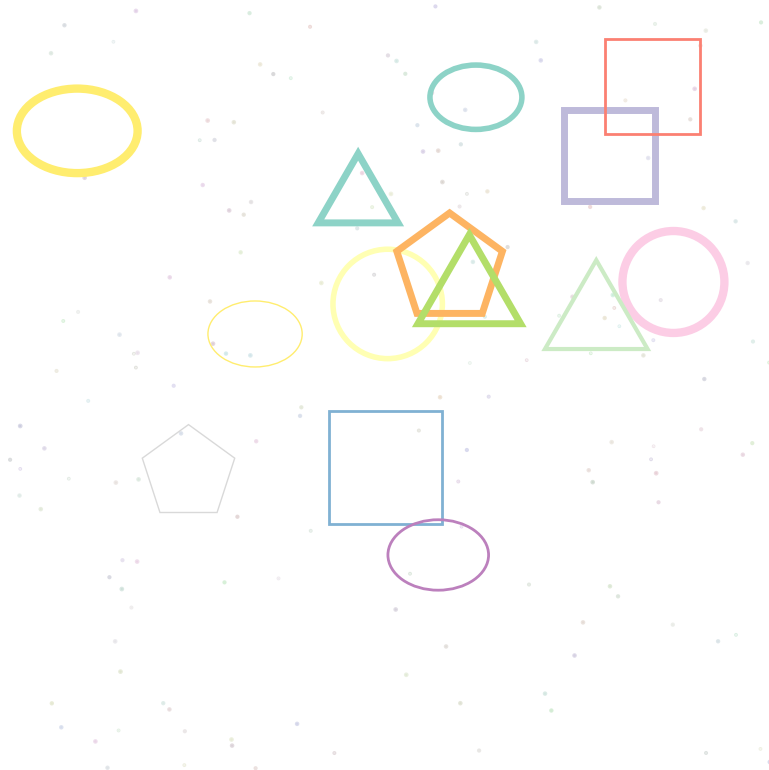[{"shape": "oval", "thickness": 2, "radius": 0.3, "center": [0.618, 0.874]}, {"shape": "triangle", "thickness": 2.5, "radius": 0.3, "center": [0.465, 0.74]}, {"shape": "circle", "thickness": 2, "radius": 0.36, "center": [0.503, 0.605]}, {"shape": "square", "thickness": 2.5, "radius": 0.3, "center": [0.792, 0.798]}, {"shape": "square", "thickness": 1, "radius": 0.31, "center": [0.847, 0.887]}, {"shape": "square", "thickness": 1, "radius": 0.37, "center": [0.501, 0.393]}, {"shape": "pentagon", "thickness": 2.5, "radius": 0.36, "center": [0.584, 0.651]}, {"shape": "triangle", "thickness": 2.5, "radius": 0.38, "center": [0.609, 0.618]}, {"shape": "circle", "thickness": 3, "radius": 0.33, "center": [0.875, 0.634]}, {"shape": "pentagon", "thickness": 0.5, "radius": 0.32, "center": [0.245, 0.385]}, {"shape": "oval", "thickness": 1, "radius": 0.33, "center": [0.569, 0.279]}, {"shape": "triangle", "thickness": 1.5, "radius": 0.38, "center": [0.774, 0.585]}, {"shape": "oval", "thickness": 0.5, "radius": 0.31, "center": [0.331, 0.566]}, {"shape": "oval", "thickness": 3, "radius": 0.39, "center": [0.1, 0.83]}]